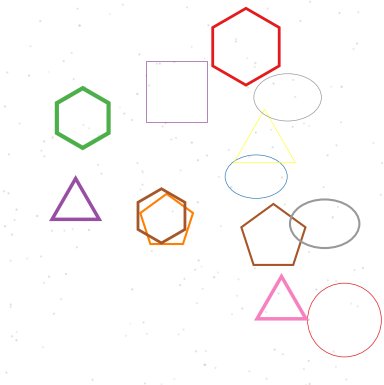[{"shape": "hexagon", "thickness": 2, "radius": 0.5, "center": [0.639, 0.879]}, {"shape": "circle", "thickness": 0.5, "radius": 0.48, "center": [0.895, 0.169]}, {"shape": "oval", "thickness": 0.5, "radius": 0.4, "center": [0.665, 0.541]}, {"shape": "hexagon", "thickness": 3, "radius": 0.39, "center": [0.215, 0.693]}, {"shape": "square", "thickness": 0.5, "radius": 0.39, "center": [0.458, 0.762]}, {"shape": "triangle", "thickness": 2.5, "radius": 0.35, "center": [0.196, 0.466]}, {"shape": "pentagon", "thickness": 1.5, "radius": 0.36, "center": [0.433, 0.424]}, {"shape": "triangle", "thickness": 0.5, "radius": 0.46, "center": [0.687, 0.624]}, {"shape": "pentagon", "thickness": 1.5, "radius": 0.44, "center": [0.71, 0.383]}, {"shape": "hexagon", "thickness": 2, "radius": 0.35, "center": [0.419, 0.439]}, {"shape": "triangle", "thickness": 2.5, "radius": 0.37, "center": [0.731, 0.209]}, {"shape": "oval", "thickness": 0.5, "radius": 0.44, "center": [0.747, 0.747]}, {"shape": "oval", "thickness": 1.5, "radius": 0.45, "center": [0.843, 0.419]}]